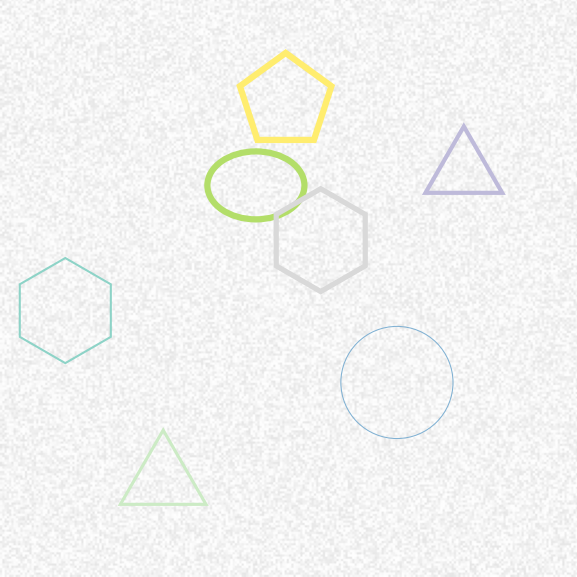[{"shape": "hexagon", "thickness": 1, "radius": 0.46, "center": [0.113, 0.461]}, {"shape": "triangle", "thickness": 2, "radius": 0.38, "center": [0.803, 0.704]}, {"shape": "circle", "thickness": 0.5, "radius": 0.49, "center": [0.687, 0.337]}, {"shape": "oval", "thickness": 3, "radius": 0.42, "center": [0.443, 0.678]}, {"shape": "hexagon", "thickness": 2.5, "radius": 0.45, "center": [0.555, 0.583]}, {"shape": "triangle", "thickness": 1.5, "radius": 0.43, "center": [0.283, 0.169]}, {"shape": "pentagon", "thickness": 3, "radius": 0.42, "center": [0.495, 0.824]}]